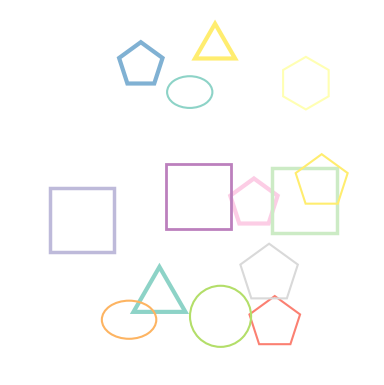[{"shape": "oval", "thickness": 1.5, "radius": 0.29, "center": [0.493, 0.761]}, {"shape": "triangle", "thickness": 3, "radius": 0.39, "center": [0.414, 0.229]}, {"shape": "hexagon", "thickness": 1.5, "radius": 0.34, "center": [0.794, 0.784]}, {"shape": "square", "thickness": 2.5, "radius": 0.42, "center": [0.214, 0.43]}, {"shape": "pentagon", "thickness": 1.5, "radius": 0.35, "center": [0.714, 0.162]}, {"shape": "pentagon", "thickness": 3, "radius": 0.3, "center": [0.366, 0.831]}, {"shape": "oval", "thickness": 1.5, "radius": 0.35, "center": [0.335, 0.17]}, {"shape": "circle", "thickness": 1.5, "radius": 0.4, "center": [0.573, 0.178]}, {"shape": "pentagon", "thickness": 3, "radius": 0.32, "center": [0.66, 0.472]}, {"shape": "pentagon", "thickness": 1.5, "radius": 0.39, "center": [0.699, 0.289]}, {"shape": "square", "thickness": 2, "radius": 0.42, "center": [0.516, 0.489]}, {"shape": "square", "thickness": 2.5, "radius": 0.43, "center": [0.791, 0.479]}, {"shape": "triangle", "thickness": 3, "radius": 0.3, "center": [0.559, 0.878]}, {"shape": "pentagon", "thickness": 1.5, "radius": 0.36, "center": [0.836, 0.528]}]